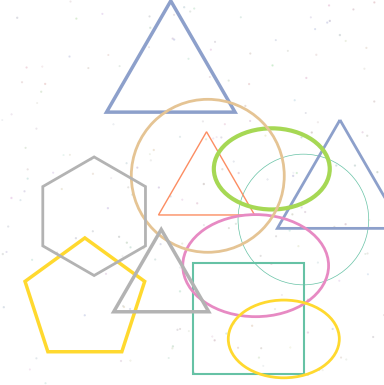[{"shape": "circle", "thickness": 0.5, "radius": 0.85, "center": [0.788, 0.43]}, {"shape": "square", "thickness": 1.5, "radius": 0.72, "center": [0.646, 0.173]}, {"shape": "triangle", "thickness": 1, "radius": 0.72, "center": [0.536, 0.514]}, {"shape": "triangle", "thickness": 2.5, "radius": 0.96, "center": [0.444, 0.805]}, {"shape": "triangle", "thickness": 2, "radius": 0.94, "center": [0.883, 0.501]}, {"shape": "oval", "thickness": 2, "radius": 0.95, "center": [0.664, 0.31]}, {"shape": "oval", "thickness": 3, "radius": 0.75, "center": [0.706, 0.561]}, {"shape": "oval", "thickness": 2, "radius": 0.72, "center": [0.737, 0.12]}, {"shape": "pentagon", "thickness": 2.5, "radius": 0.82, "center": [0.22, 0.219]}, {"shape": "circle", "thickness": 2, "radius": 0.99, "center": [0.54, 0.543]}, {"shape": "hexagon", "thickness": 2, "radius": 0.77, "center": [0.244, 0.438]}, {"shape": "triangle", "thickness": 2.5, "radius": 0.71, "center": [0.419, 0.261]}]